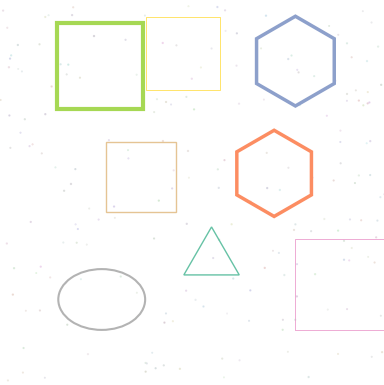[{"shape": "triangle", "thickness": 1, "radius": 0.42, "center": [0.549, 0.327]}, {"shape": "hexagon", "thickness": 2.5, "radius": 0.56, "center": [0.712, 0.55]}, {"shape": "hexagon", "thickness": 2.5, "radius": 0.58, "center": [0.767, 0.841]}, {"shape": "square", "thickness": 0.5, "radius": 0.59, "center": [0.885, 0.261]}, {"shape": "square", "thickness": 3, "radius": 0.56, "center": [0.259, 0.829]}, {"shape": "square", "thickness": 0.5, "radius": 0.48, "center": [0.475, 0.861]}, {"shape": "square", "thickness": 1, "radius": 0.46, "center": [0.366, 0.54]}, {"shape": "oval", "thickness": 1.5, "radius": 0.56, "center": [0.264, 0.222]}]